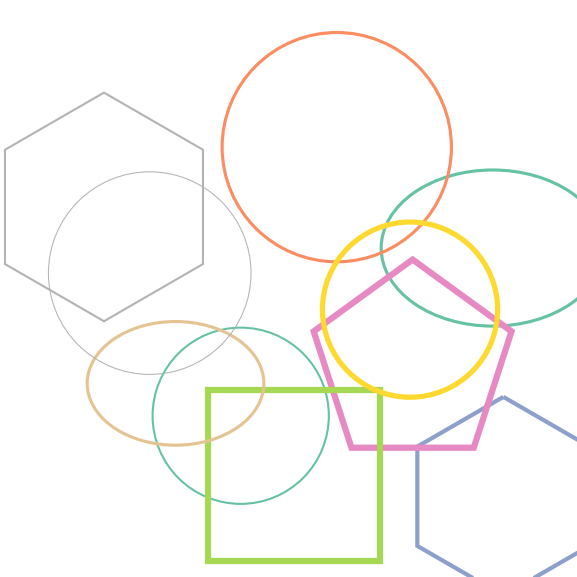[{"shape": "oval", "thickness": 1.5, "radius": 0.97, "center": [0.853, 0.57]}, {"shape": "circle", "thickness": 1, "radius": 0.76, "center": [0.417, 0.279]}, {"shape": "circle", "thickness": 1.5, "radius": 0.99, "center": [0.583, 0.744]}, {"shape": "hexagon", "thickness": 2, "radius": 0.86, "center": [0.872, 0.14]}, {"shape": "pentagon", "thickness": 3, "radius": 0.9, "center": [0.714, 0.37]}, {"shape": "square", "thickness": 3, "radius": 0.74, "center": [0.509, 0.176]}, {"shape": "circle", "thickness": 2.5, "radius": 0.76, "center": [0.71, 0.463]}, {"shape": "oval", "thickness": 1.5, "radius": 0.76, "center": [0.304, 0.335]}, {"shape": "circle", "thickness": 0.5, "radius": 0.88, "center": [0.259, 0.526]}, {"shape": "hexagon", "thickness": 1, "radius": 0.99, "center": [0.18, 0.641]}]